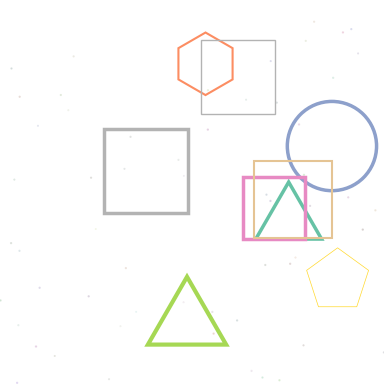[{"shape": "triangle", "thickness": 2.5, "radius": 0.49, "center": [0.75, 0.428]}, {"shape": "hexagon", "thickness": 1.5, "radius": 0.41, "center": [0.534, 0.834]}, {"shape": "circle", "thickness": 2.5, "radius": 0.58, "center": [0.862, 0.621]}, {"shape": "square", "thickness": 2.5, "radius": 0.4, "center": [0.711, 0.46]}, {"shape": "triangle", "thickness": 3, "radius": 0.59, "center": [0.486, 0.164]}, {"shape": "pentagon", "thickness": 0.5, "radius": 0.42, "center": [0.877, 0.272]}, {"shape": "square", "thickness": 1.5, "radius": 0.51, "center": [0.76, 0.482]}, {"shape": "square", "thickness": 2.5, "radius": 0.54, "center": [0.38, 0.556]}, {"shape": "square", "thickness": 1, "radius": 0.48, "center": [0.618, 0.799]}]